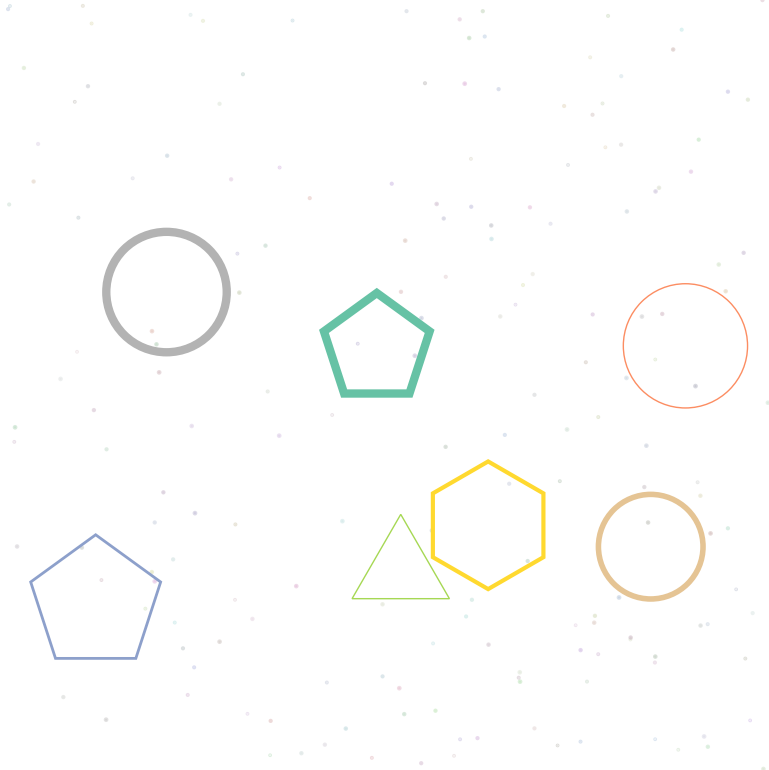[{"shape": "pentagon", "thickness": 3, "radius": 0.36, "center": [0.489, 0.547]}, {"shape": "circle", "thickness": 0.5, "radius": 0.4, "center": [0.89, 0.551]}, {"shape": "pentagon", "thickness": 1, "radius": 0.44, "center": [0.124, 0.217]}, {"shape": "triangle", "thickness": 0.5, "radius": 0.36, "center": [0.52, 0.259]}, {"shape": "hexagon", "thickness": 1.5, "radius": 0.41, "center": [0.634, 0.318]}, {"shape": "circle", "thickness": 2, "radius": 0.34, "center": [0.845, 0.29]}, {"shape": "circle", "thickness": 3, "radius": 0.39, "center": [0.216, 0.621]}]